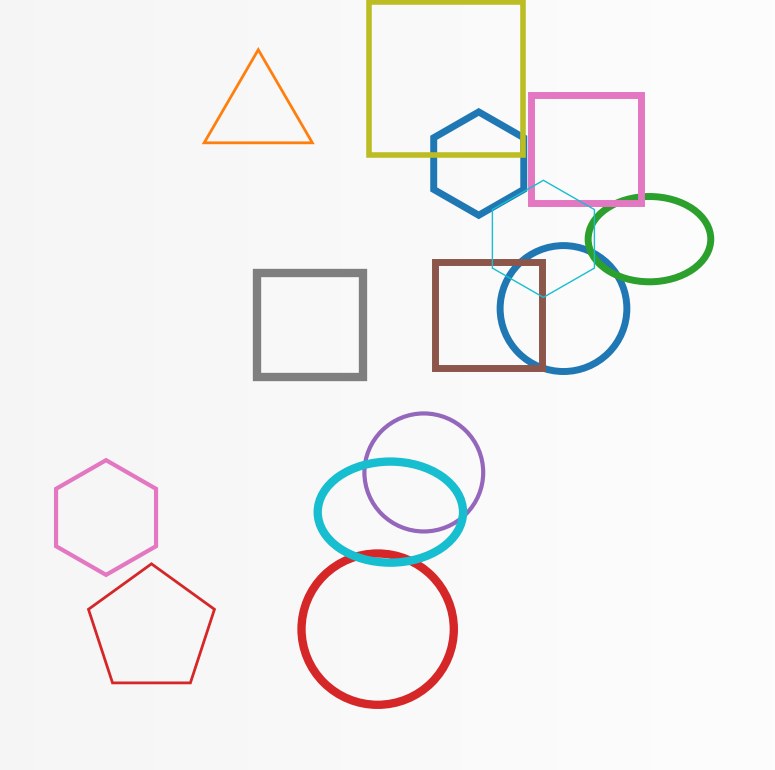[{"shape": "circle", "thickness": 2.5, "radius": 0.41, "center": [0.727, 0.599]}, {"shape": "hexagon", "thickness": 2.5, "radius": 0.34, "center": [0.618, 0.788]}, {"shape": "triangle", "thickness": 1, "radius": 0.4, "center": [0.333, 0.855]}, {"shape": "oval", "thickness": 2.5, "radius": 0.4, "center": [0.838, 0.689]}, {"shape": "pentagon", "thickness": 1, "radius": 0.43, "center": [0.195, 0.182]}, {"shape": "circle", "thickness": 3, "radius": 0.49, "center": [0.487, 0.183]}, {"shape": "circle", "thickness": 1.5, "radius": 0.38, "center": [0.547, 0.386]}, {"shape": "square", "thickness": 2.5, "radius": 0.34, "center": [0.63, 0.591]}, {"shape": "hexagon", "thickness": 1.5, "radius": 0.37, "center": [0.137, 0.328]}, {"shape": "square", "thickness": 2.5, "radius": 0.35, "center": [0.756, 0.806]}, {"shape": "square", "thickness": 3, "radius": 0.34, "center": [0.4, 0.578]}, {"shape": "square", "thickness": 2, "radius": 0.49, "center": [0.576, 0.898]}, {"shape": "oval", "thickness": 3, "radius": 0.47, "center": [0.504, 0.335]}, {"shape": "hexagon", "thickness": 0.5, "radius": 0.38, "center": [0.701, 0.69]}]